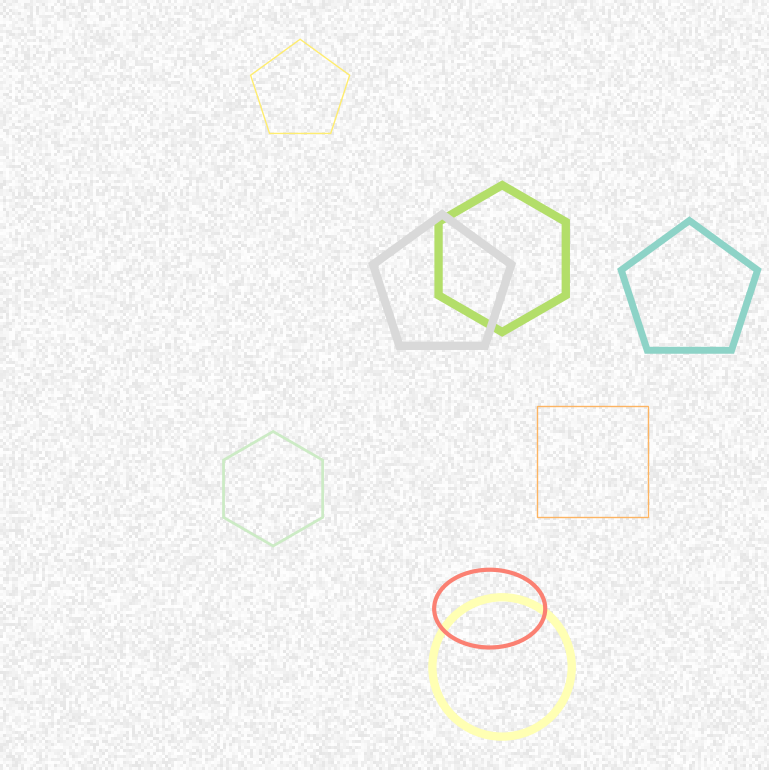[{"shape": "pentagon", "thickness": 2.5, "radius": 0.47, "center": [0.895, 0.62]}, {"shape": "circle", "thickness": 3, "radius": 0.45, "center": [0.652, 0.134]}, {"shape": "oval", "thickness": 1.5, "radius": 0.36, "center": [0.636, 0.21]}, {"shape": "square", "thickness": 0.5, "radius": 0.36, "center": [0.769, 0.401]}, {"shape": "hexagon", "thickness": 3, "radius": 0.48, "center": [0.652, 0.664]}, {"shape": "pentagon", "thickness": 3, "radius": 0.47, "center": [0.574, 0.627]}, {"shape": "hexagon", "thickness": 1, "radius": 0.37, "center": [0.355, 0.365]}, {"shape": "pentagon", "thickness": 0.5, "radius": 0.34, "center": [0.39, 0.881]}]